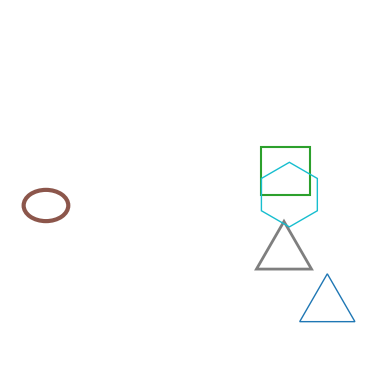[{"shape": "triangle", "thickness": 1, "radius": 0.41, "center": [0.85, 0.206]}, {"shape": "square", "thickness": 1.5, "radius": 0.32, "center": [0.742, 0.556]}, {"shape": "oval", "thickness": 3, "radius": 0.29, "center": [0.119, 0.466]}, {"shape": "triangle", "thickness": 2, "radius": 0.41, "center": [0.738, 0.342]}, {"shape": "hexagon", "thickness": 1, "radius": 0.42, "center": [0.752, 0.495]}]